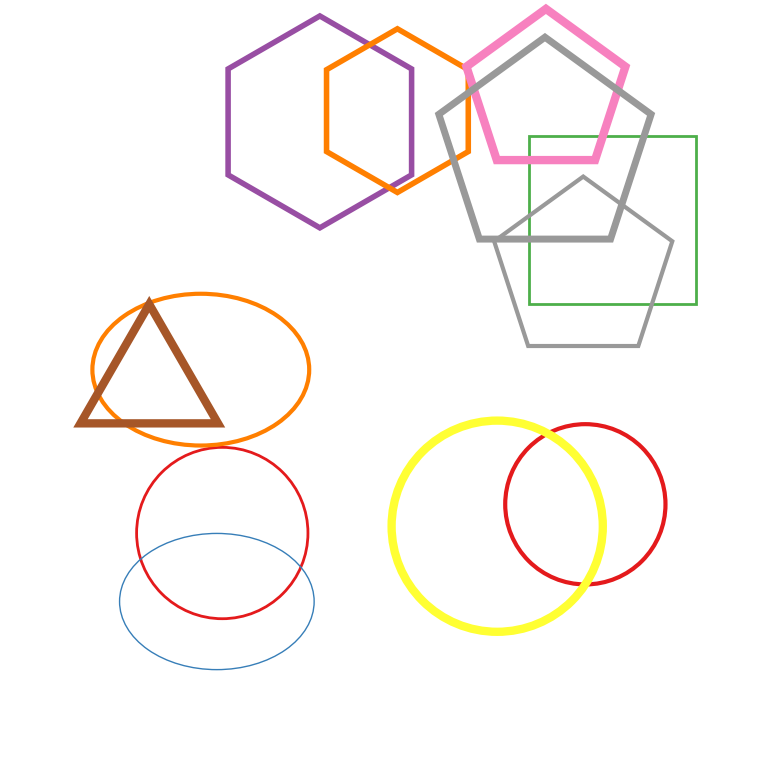[{"shape": "circle", "thickness": 1, "radius": 0.56, "center": [0.289, 0.308]}, {"shape": "circle", "thickness": 1.5, "radius": 0.52, "center": [0.76, 0.345]}, {"shape": "oval", "thickness": 0.5, "radius": 0.63, "center": [0.282, 0.219]}, {"shape": "square", "thickness": 1, "radius": 0.54, "center": [0.795, 0.714]}, {"shape": "hexagon", "thickness": 2, "radius": 0.69, "center": [0.415, 0.842]}, {"shape": "oval", "thickness": 1.5, "radius": 0.7, "center": [0.261, 0.52]}, {"shape": "hexagon", "thickness": 2, "radius": 0.53, "center": [0.516, 0.856]}, {"shape": "circle", "thickness": 3, "radius": 0.69, "center": [0.646, 0.317]}, {"shape": "triangle", "thickness": 3, "radius": 0.52, "center": [0.194, 0.502]}, {"shape": "pentagon", "thickness": 3, "radius": 0.54, "center": [0.709, 0.88]}, {"shape": "pentagon", "thickness": 2.5, "radius": 0.72, "center": [0.708, 0.807]}, {"shape": "pentagon", "thickness": 1.5, "radius": 0.61, "center": [0.757, 0.649]}]